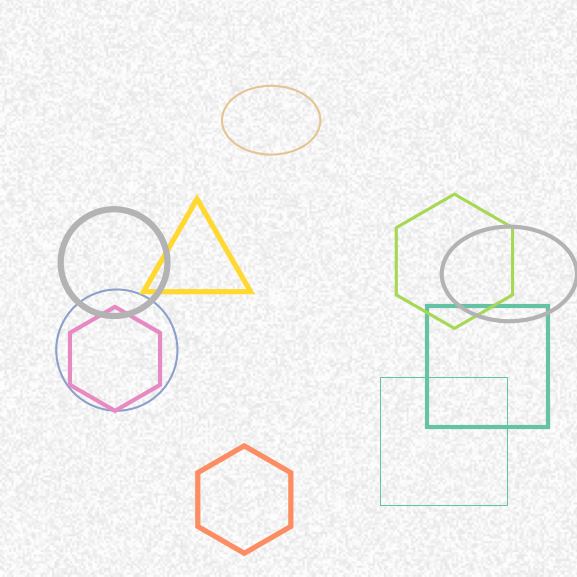[{"shape": "square", "thickness": 2, "radius": 0.53, "center": [0.844, 0.365]}, {"shape": "square", "thickness": 0.5, "radius": 0.55, "center": [0.768, 0.235]}, {"shape": "hexagon", "thickness": 2.5, "radius": 0.47, "center": [0.423, 0.134]}, {"shape": "circle", "thickness": 1, "radius": 0.52, "center": [0.202, 0.393]}, {"shape": "hexagon", "thickness": 2, "radius": 0.45, "center": [0.199, 0.378]}, {"shape": "hexagon", "thickness": 1.5, "radius": 0.58, "center": [0.787, 0.547]}, {"shape": "triangle", "thickness": 2.5, "radius": 0.54, "center": [0.341, 0.548]}, {"shape": "oval", "thickness": 1, "radius": 0.43, "center": [0.47, 0.791]}, {"shape": "circle", "thickness": 3, "radius": 0.46, "center": [0.198, 0.544]}, {"shape": "oval", "thickness": 2, "radius": 0.58, "center": [0.882, 0.525]}]